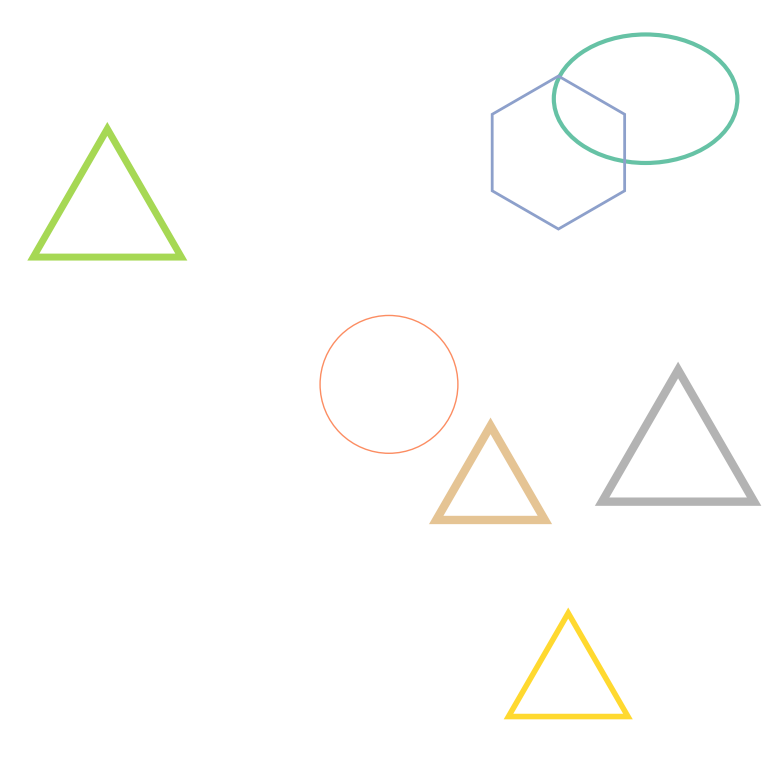[{"shape": "oval", "thickness": 1.5, "radius": 0.6, "center": [0.838, 0.872]}, {"shape": "circle", "thickness": 0.5, "radius": 0.45, "center": [0.505, 0.501]}, {"shape": "hexagon", "thickness": 1, "radius": 0.5, "center": [0.725, 0.802]}, {"shape": "triangle", "thickness": 2.5, "radius": 0.55, "center": [0.139, 0.722]}, {"shape": "triangle", "thickness": 2, "radius": 0.45, "center": [0.738, 0.114]}, {"shape": "triangle", "thickness": 3, "radius": 0.41, "center": [0.637, 0.365]}, {"shape": "triangle", "thickness": 3, "radius": 0.57, "center": [0.881, 0.405]}]